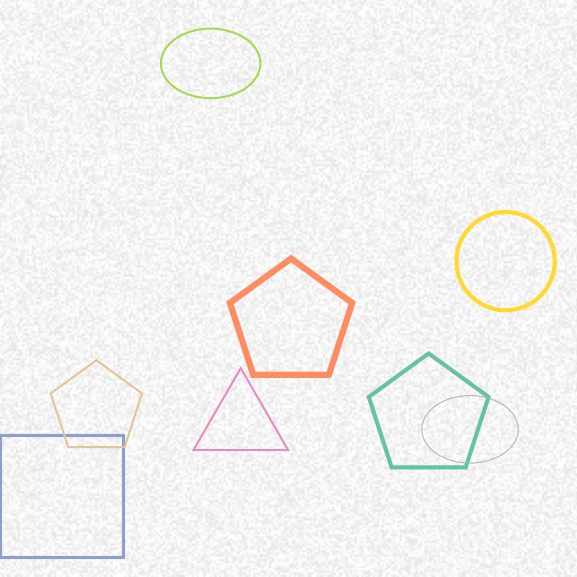[{"shape": "pentagon", "thickness": 2, "radius": 0.55, "center": [0.742, 0.278]}, {"shape": "pentagon", "thickness": 3, "radius": 0.56, "center": [0.504, 0.44]}, {"shape": "square", "thickness": 1.5, "radius": 0.53, "center": [0.106, 0.14]}, {"shape": "triangle", "thickness": 1, "radius": 0.47, "center": [0.417, 0.267]}, {"shape": "oval", "thickness": 1, "radius": 0.43, "center": [0.365, 0.889]}, {"shape": "circle", "thickness": 2, "radius": 0.43, "center": [0.876, 0.547]}, {"shape": "pentagon", "thickness": 1, "radius": 0.42, "center": [0.167, 0.292]}, {"shape": "oval", "thickness": 0.5, "radius": 0.42, "center": [0.814, 0.256]}]